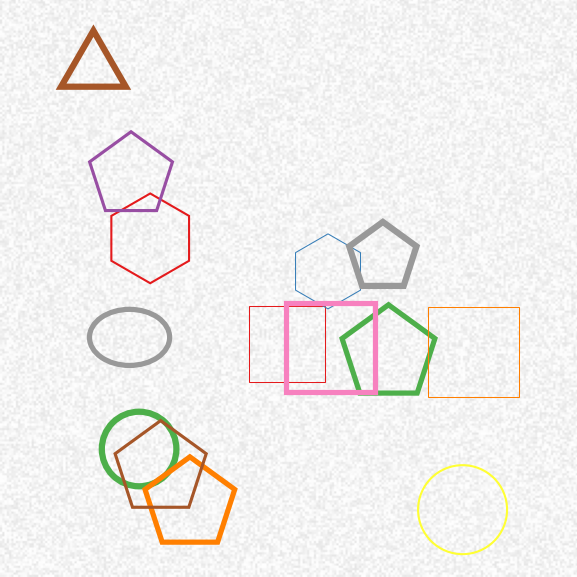[{"shape": "hexagon", "thickness": 1, "radius": 0.39, "center": [0.26, 0.586]}, {"shape": "square", "thickness": 0.5, "radius": 0.33, "center": [0.498, 0.403]}, {"shape": "hexagon", "thickness": 0.5, "radius": 0.32, "center": [0.568, 0.529]}, {"shape": "pentagon", "thickness": 2.5, "radius": 0.42, "center": [0.673, 0.387]}, {"shape": "circle", "thickness": 3, "radius": 0.32, "center": [0.241, 0.222]}, {"shape": "pentagon", "thickness": 1.5, "radius": 0.38, "center": [0.227, 0.696]}, {"shape": "pentagon", "thickness": 2.5, "radius": 0.41, "center": [0.329, 0.126]}, {"shape": "square", "thickness": 0.5, "radius": 0.39, "center": [0.82, 0.389]}, {"shape": "circle", "thickness": 1, "radius": 0.39, "center": [0.801, 0.117]}, {"shape": "triangle", "thickness": 3, "radius": 0.32, "center": [0.162, 0.881]}, {"shape": "pentagon", "thickness": 1.5, "radius": 0.41, "center": [0.278, 0.188]}, {"shape": "square", "thickness": 2.5, "radius": 0.38, "center": [0.572, 0.398]}, {"shape": "oval", "thickness": 2.5, "radius": 0.35, "center": [0.224, 0.415]}, {"shape": "pentagon", "thickness": 3, "radius": 0.31, "center": [0.663, 0.554]}]